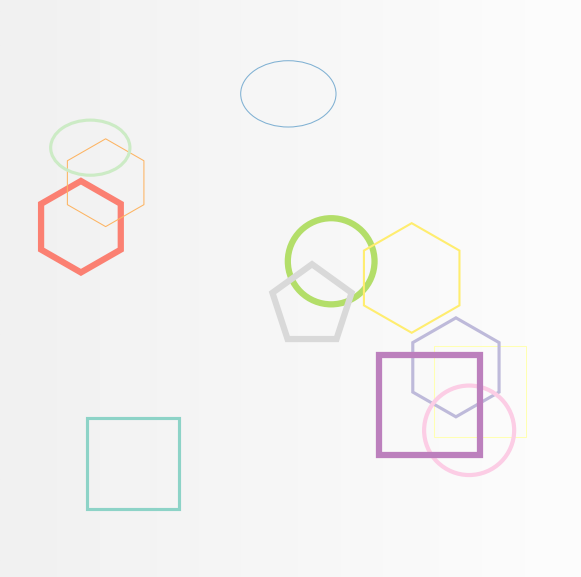[{"shape": "square", "thickness": 1.5, "radius": 0.39, "center": [0.229, 0.197]}, {"shape": "square", "thickness": 0.5, "radius": 0.39, "center": [0.826, 0.321]}, {"shape": "hexagon", "thickness": 1.5, "radius": 0.43, "center": [0.784, 0.363]}, {"shape": "hexagon", "thickness": 3, "radius": 0.4, "center": [0.139, 0.607]}, {"shape": "oval", "thickness": 0.5, "radius": 0.41, "center": [0.496, 0.837]}, {"shape": "hexagon", "thickness": 0.5, "radius": 0.38, "center": [0.182, 0.683]}, {"shape": "circle", "thickness": 3, "radius": 0.37, "center": [0.57, 0.547]}, {"shape": "circle", "thickness": 2, "radius": 0.39, "center": [0.807, 0.254]}, {"shape": "pentagon", "thickness": 3, "radius": 0.36, "center": [0.537, 0.47]}, {"shape": "square", "thickness": 3, "radius": 0.44, "center": [0.739, 0.298]}, {"shape": "oval", "thickness": 1.5, "radius": 0.34, "center": [0.155, 0.743]}, {"shape": "hexagon", "thickness": 1, "radius": 0.47, "center": [0.708, 0.518]}]